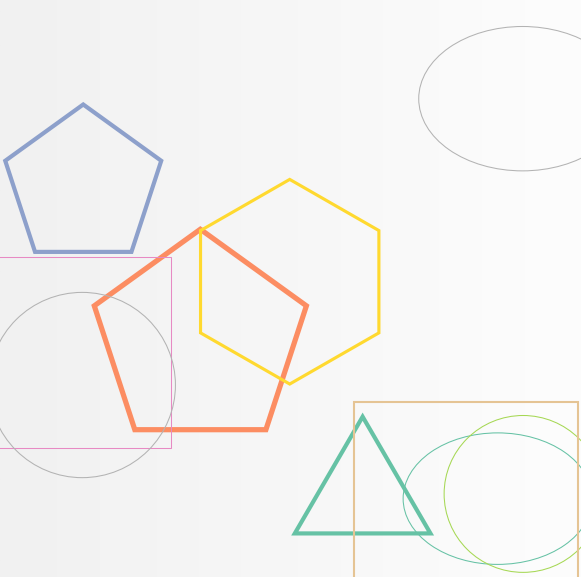[{"shape": "triangle", "thickness": 2, "radius": 0.67, "center": [0.624, 0.143]}, {"shape": "oval", "thickness": 0.5, "radius": 0.81, "center": [0.856, 0.136]}, {"shape": "pentagon", "thickness": 2.5, "radius": 0.96, "center": [0.345, 0.41]}, {"shape": "pentagon", "thickness": 2, "radius": 0.71, "center": [0.143, 0.677]}, {"shape": "square", "thickness": 0.5, "radius": 0.83, "center": [0.129, 0.389]}, {"shape": "circle", "thickness": 0.5, "radius": 0.68, "center": [0.9, 0.144]}, {"shape": "hexagon", "thickness": 1.5, "radius": 0.89, "center": [0.498, 0.511]}, {"shape": "square", "thickness": 1, "radius": 0.97, "center": [0.801, 0.11]}, {"shape": "circle", "thickness": 0.5, "radius": 0.8, "center": [0.141, 0.332]}, {"shape": "oval", "thickness": 0.5, "radius": 0.89, "center": [0.899, 0.828]}]